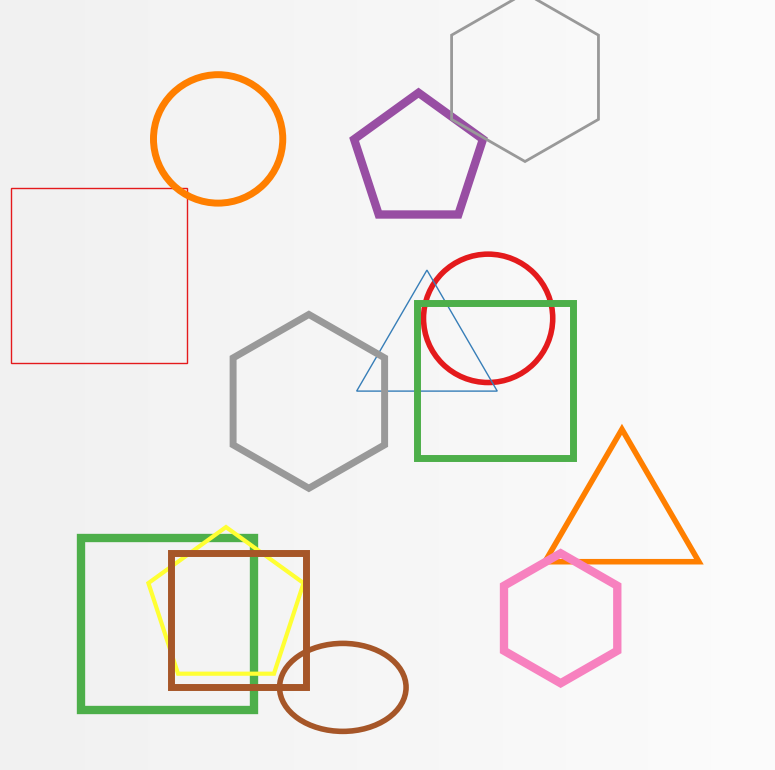[{"shape": "circle", "thickness": 2, "radius": 0.42, "center": [0.63, 0.587]}, {"shape": "square", "thickness": 0.5, "radius": 0.57, "center": [0.128, 0.642]}, {"shape": "triangle", "thickness": 0.5, "radius": 0.52, "center": [0.551, 0.544]}, {"shape": "square", "thickness": 2.5, "radius": 0.5, "center": [0.638, 0.506]}, {"shape": "square", "thickness": 3, "radius": 0.56, "center": [0.216, 0.19]}, {"shape": "pentagon", "thickness": 3, "radius": 0.44, "center": [0.54, 0.792]}, {"shape": "triangle", "thickness": 2, "radius": 0.57, "center": [0.803, 0.328]}, {"shape": "circle", "thickness": 2.5, "radius": 0.42, "center": [0.281, 0.82]}, {"shape": "pentagon", "thickness": 1.5, "radius": 0.53, "center": [0.292, 0.21]}, {"shape": "square", "thickness": 2.5, "radius": 0.43, "center": [0.308, 0.194]}, {"shape": "oval", "thickness": 2, "radius": 0.41, "center": [0.442, 0.107]}, {"shape": "hexagon", "thickness": 3, "radius": 0.42, "center": [0.723, 0.197]}, {"shape": "hexagon", "thickness": 1, "radius": 0.55, "center": [0.677, 0.9]}, {"shape": "hexagon", "thickness": 2.5, "radius": 0.56, "center": [0.399, 0.479]}]